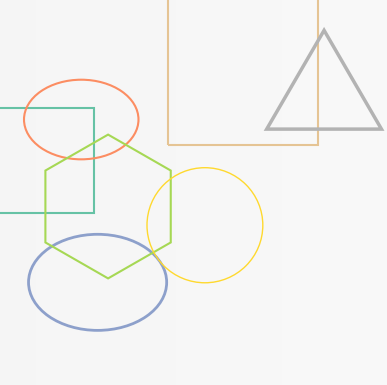[{"shape": "square", "thickness": 1.5, "radius": 0.68, "center": [0.106, 0.583]}, {"shape": "oval", "thickness": 1.5, "radius": 0.74, "center": [0.21, 0.69]}, {"shape": "oval", "thickness": 2, "radius": 0.89, "center": [0.252, 0.267]}, {"shape": "hexagon", "thickness": 1.5, "radius": 0.93, "center": [0.279, 0.464]}, {"shape": "circle", "thickness": 1, "radius": 0.75, "center": [0.529, 0.415]}, {"shape": "square", "thickness": 1.5, "radius": 0.97, "center": [0.627, 0.817]}, {"shape": "triangle", "thickness": 2.5, "radius": 0.86, "center": [0.836, 0.75]}]